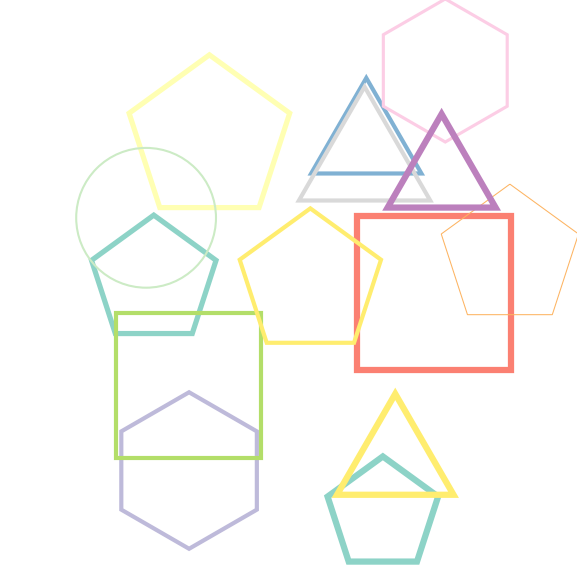[{"shape": "pentagon", "thickness": 2.5, "radius": 0.57, "center": [0.266, 0.513]}, {"shape": "pentagon", "thickness": 3, "radius": 0.5, "center": [0.663, 0.108]}, {"shape": "pentagon", "thickness": 2.5, "radius": 0.73, "center": [0.363, 0.758]}, {"shape": "hexagon", "thickness": 2, "radius": 0.68, "center": [0.327, 0.184]}, {"shape": "square", "thickness": 3, "radius": 0.67, "center": [0.752, 0.491]}, {"shape": "triangle", "thickness": 2, "radius": 0.55, "center": [0.634, 0.754]}, {"shape": "pentagon", "thickness": 0.5, "radius": 0.62, "center": [0.883, 0.555]}, {"shape": "square", "thickness": 2, "radius": 0.63, "center": [0.327, 0.332]}, {"shape": "hexagon", "thickness": 1.5, "radius": 0.62, "center": [0.771, 0.877]}, {"shape": "triangle", "thickness": 2, "radius": 0.66, "center": [0.631, 0.718]}, {"shape": "triangle", "thickness": 3, "radius": 0.54, "center": [0.765, 0.694]}, {"shape": "circle", "thickness": 1, "radius": 0.61, "center": [0.253, 0.622]}, {"shape": "triangle", "thickness": 3, "radius": 0.58, "center": [0.684, 0.201]}, {"shape": "pentagon", "thickness": 2, "radius": 0.64, "center": [0.537, 0.51]}]